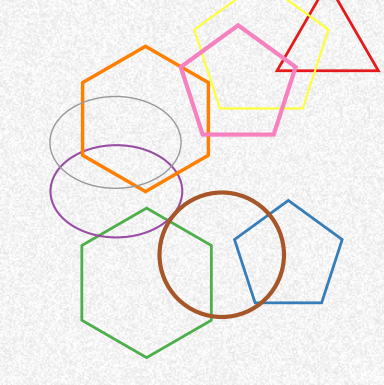[{"shape": "triangle", "thickness": 2, "radius": 0.76, "center": [0.851, 0.892]}, {"shape": "pentagon", "thickness": 2, "radius": 0.74, "center": [0.749, 0.332]}, {"shape": "hexagon", "thickness": 2, "radius": 0.97, "center": [0.381, 0.265]}, {"shape": "oval", "thickness": 1.5, "radius": 0.86, "center": [0.302, 0.503]}, {"shape": "hexagon", "thickness": 2.5, "radius": 0.94, "center": [0.378, 0.691]}, {"shape": "pentagon", "thickness": 1.5, "radius": 0.92, "center": [0.679, 0.866]}, {"shape": "circle", "thickness": 3, "radius": 0.81, "center": [0.576, 0.338]}, {"shape": "pentagon", "thickness": 3, "radius": 0.78, "center": [0.619, 0.777]}, {"shape": "oval", "thickness": 1, "radius": 0.85, "center": [0.3, 0.63]}]